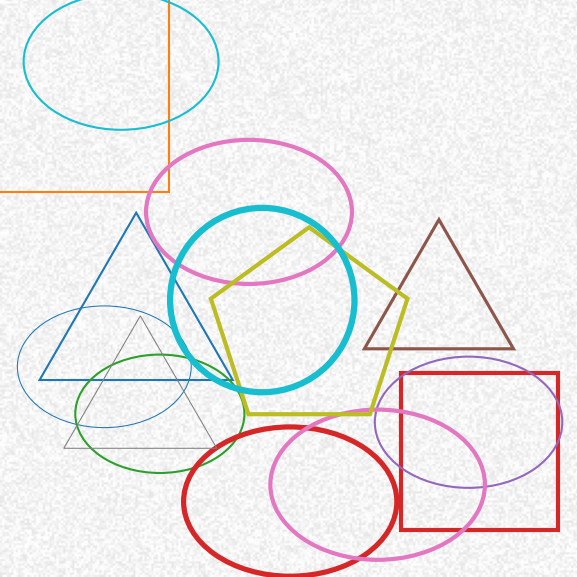[{"shape": "triangle", "thickness": 1, "radius": 0.97, "center": [0.236, 0.438]}, {"shape": "oval", "thickness": 0.5, "radius": 0.75, "center": [0.181, 0.364]}, {"shape": "square", "thickness": 1, "radius": 0.86, "center": [0.12, 0.839]}, {"shape": "oval", "thickness": 1, "radius": 0.73, "center": [0.277, 0.283]}, {"shape": "oval", "thickness": 2.5, "radius": 0.92, "center": [0.503, 0.131]}, {"shape": "square", "thickness": 2, "radius": 0.68, "center": [0.83, 0.217]}, {"shape": "oval", "thickness": 1, "radius": 0.81, "center": [0.811, 0.268]}, {"shape": "triangle", "thickness": 1.5, "radius": 0.75, "center": [0.76, 0.47]}, {"shape": "oval", "thickness": 2, "radius": 0.89, "center": [0.431, 0.632]}, {"shape": "oval", "thickness": 2, "radius": 0.93, "center": [0.654, 0.16]}, {"shape": "triangle", "thickness": 0.5, "radius": 0.76, "center": [0.243, 0.299]}, {"shape": "pentagon", "thickness": 2, "radius": 0.89, "center": [0.535, 0.427]}, {"shape": "oval", "thickness": 1, "radius": 0.84, "center": [0.21, 0.893]}, {"shape": "circle", "thickness": 3, "radius": 0.8, "center": [0.454, 0.48]}]